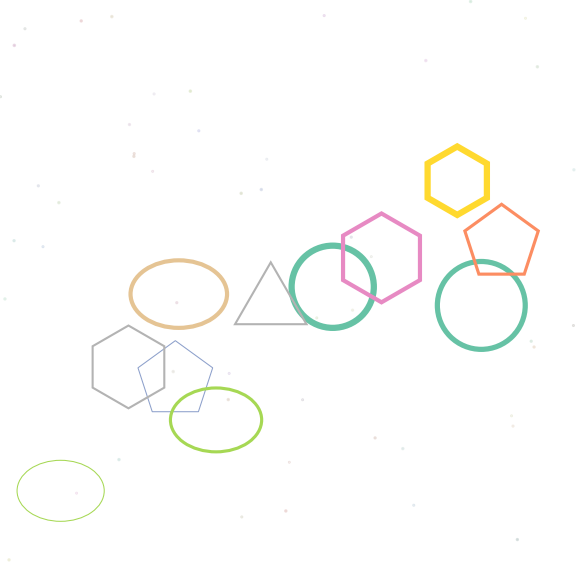[{"shape": "circle", "thickness": 3, "radius": 0.36, "center": [0.576, 0.503]}, {"shape": "circle", "thickness": 2.5, "radius": 0.38, "center": [0.833, 0.47]}, {"shape": "pentagon", "thickness": 1.5, "radius": 0.33, "center": [0.869, 0.579]}, {"shape": "pentagon", "thickness": 0.5, "radius": 0.34, "center": [0.304, 0.341]}, {"shape": "hexagon", "thickness": 2, "radius": 0.38, "center": [0.661, 0.553]}, {"shape": "oval", "thickness": 0.5, "radius": 0.38, "center": [0.105, 0.149]}, {"shape": "oval", "thickness": 1.5, "radius": 0.39, "center": [0.374, 0.272]}, {"shape": "hexagon", "thickness": 3, "radius": 0.3, "center": [0.792, 0.686]}, {"shape": "oval", "thickness": 2, "radius": 0.42, "center": [0.31, 0.49]}, {"shape": "triangle", "thickness": 1, "radius": 0.36, "center": [0.469, 0.473]}, {"shape": "hexagon", "thickness": 1, "radius": 0.36, "center": [0.222, 0.364]}]